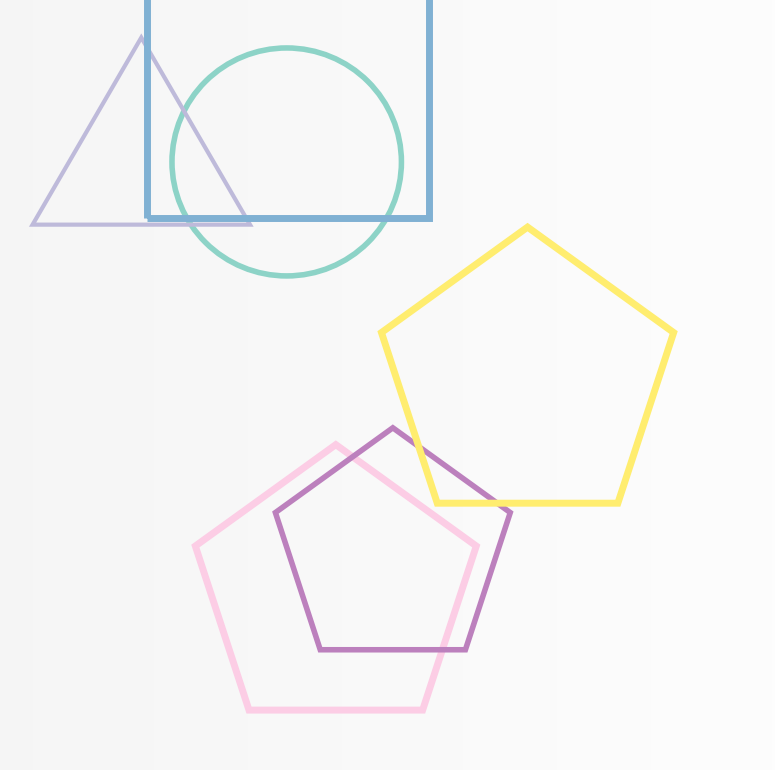[{"shape": "circle", "thickness": 2, "radius": 0.74, "center": [0.37, 0.79]}, {"shape": "triangle", "thickness": 1.5, "radius": 0.81, "center": [0.182, 0.789]}, {"shape": "square", "thickness": 2.5, "radius": 0.91, "center": [0.372, 0.899]}, {"shape": "pentagon", "thickness": 2.5, "radius": 0.95, "center": [0.433, 0.232]}, {"shape": "pentagon", "thickness": 2, "radius": 0.8, "center": [0.507, 0.285]}, {"shape": "pentagon", "thickness": 2.5, "radius": 0.99, "center": [0.681, 0.507]}]